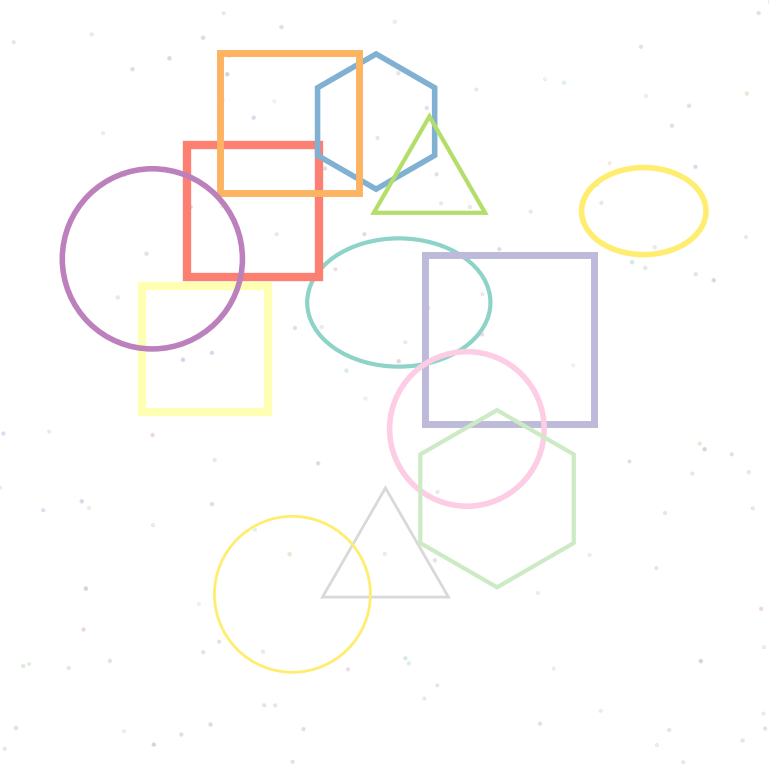[{"shape": "oval", "thickness": 1.5, "radius": 0.59, "center": [0.518, 0.607]}, {"shape": "square", "thickness": 3, "radius": 0.41, "center": [0.266, 0.547]}, {"shape": "square", "thickness": 2.5, "radius": 0.55, "center": [0.662, 0.559]}, {"shape": "square", "thickness": 3, "radius": 0.43, "center": [0.328, 0.726]}, {"shape": "hexagon", "thickness": 2, "radius": 0.44, "center": [0.488, 0.842]}, {"shape": "square", "thickness": 2.5, "radius": 0.45, "center": [0.376, 0.84]}, {"shape": "triangle", "thickness": 1.5, "radius": 0.42, "center": [0.558, 0.765]}, {"shape": "circle", "thickness": 2, "radius": 0.5, "center": [0.606, 0.443]}, {"shape": "triangle", "thickness": 1, "radius": 0.47, "center": [0.501, 0.272]}, {"shape": "circle", "thickness": 2, "radius": 0.58, "center": [0.198, 0.664]}, {"shape": "hexagon", "thickness": 1.5, "radius": 0.58, "center": [0.646, 0.352]}, {"shape": "circle", "thickness": 1, "radius": 0.51, "center": [0.38, 0.228]}, {"shape": "oval", "thickness": 2, "radius": 0.4, "center": [0.836, 0.726]}]